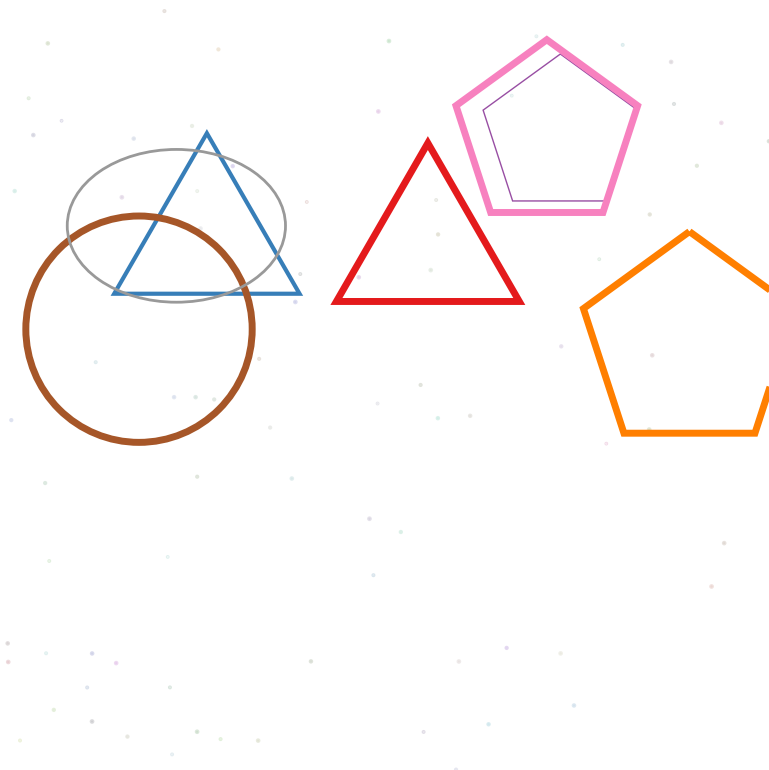[{"shape": "triangle", "thickness": 2.5, "radius": 0.69, "center": [0.556, 0.677]}, {"shape": "triangle", "thickness": 1.5, "radius": 0.69, "center": [0.269, 0.688]}, {"shape": "pentagon", "thickness": 0.5, "radius": 0.53, "center": [0.728, 0.824]}, {"shape": "pentagon", "thickness": 2.5, "radius": 0.72, "center": [0.895, 0.555]}, {"shape": "circle", "thickness": 2.5, "radius": 0.73, "center": [0.181, 0.572]}, {"shape": "pentagon", "thickness": 2.5, "radius": 0.62, "center": [0.71, 0.824]}, {"shape": "oval", "thickness": 1, "radius": 0.71, "center": [0.229, 0.707]}]